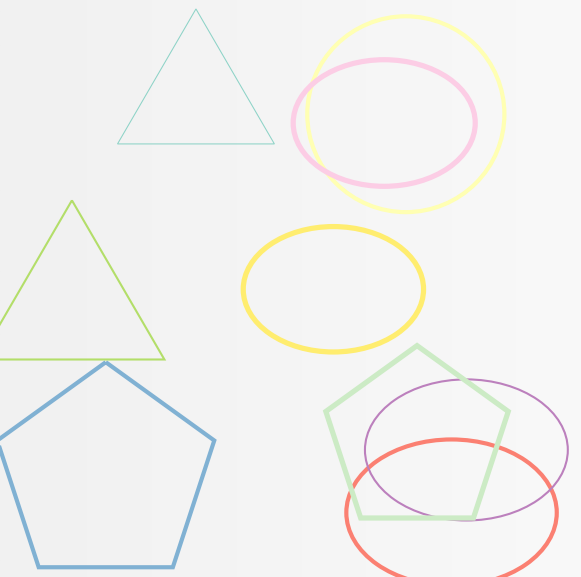[{"shape": "triangle", "thickness": 0.5, "radius": 0.78, "center": [0.337, 0.828]}, {"shape": "circle", "thickness": 2, "radius": 0.85, "center": [0.698, 0.801]}, {"shape": "oval", "thickness": 2, "radius": 0.91, "center": [0.777, 0.111]}, {"shape": "pentagon", "thickness": 2, "radius": 0.98, "center": [0.182, 0.176]}, {"shape": "triangle", "thickness": 1, "radius": 0.92, "center": [0.124, 0.468]}, {"shape": "oval", "thickness": 2.5, "radius": 0.78, "center": [0.661, 0.786]}, {"shape": "oval", "thickness": 1, "radius": 0.87, "center": [0.802, 0.22]}, {"shape": "pentagon", "thickness": 2.5, "radius": 0.82, "center": [0.718, 0.236]}, {"shape": "oval", "thickness": 2.5, "radius": 0.78, "center": [0.574, 0.498]}]